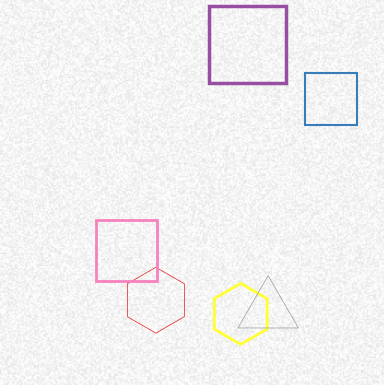[{"shape": "hexagon", "thickness": 0.5, "radius": 0.43, "center": [0.405, 0.22]}, {"shape": "square", "thickness": 1.5, "radius": 0.34, "center": [0.861, 0.743]}, {"shape": "square", "thickness": 2.5, "radius": 0.5, "center": [0.642, 0.883]}, {"shape": "hexagon", "thickness": 2, "radius": 0.4, "center": [0.625, 0.185]}, {"shape": "square", "thickness": 2, "radius": 0.4, "center": [0.328, 0.35]}, {"shape": "triangle", "thickness": 0.5, "radius": 0.45, "center": [0.697, 0.193]}]